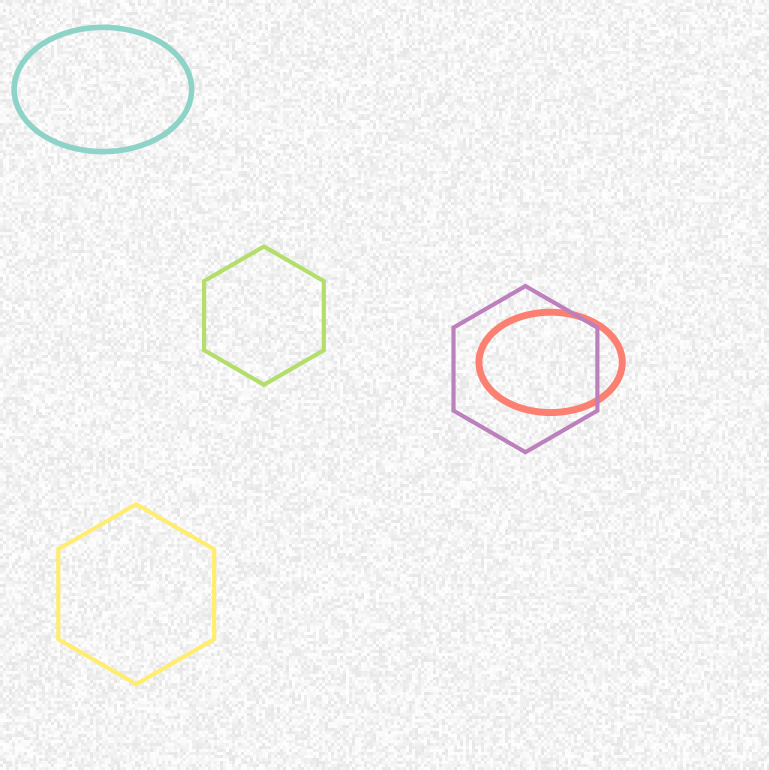[{"shape": "oval", "thickness": 2, "radius": 0.58, "center": [0.134, 0.884]}, {"shape": "oval", "thickness": 2.5, "radius": 0.47, "center": [0.715, 0.529]}, {"shape": "hexagon", "thickness": 1.5, "radius": 0.45, "center": [0.343, 0.59]}, {"shape": "hexagon", "thickness": 1.5, "radius": 0.54, "center": [0.682, 0.521]}, {"shape": "hexagon", "thickness": 1.5, "radius": 0.58, "center": [0.177, 0.228]}]